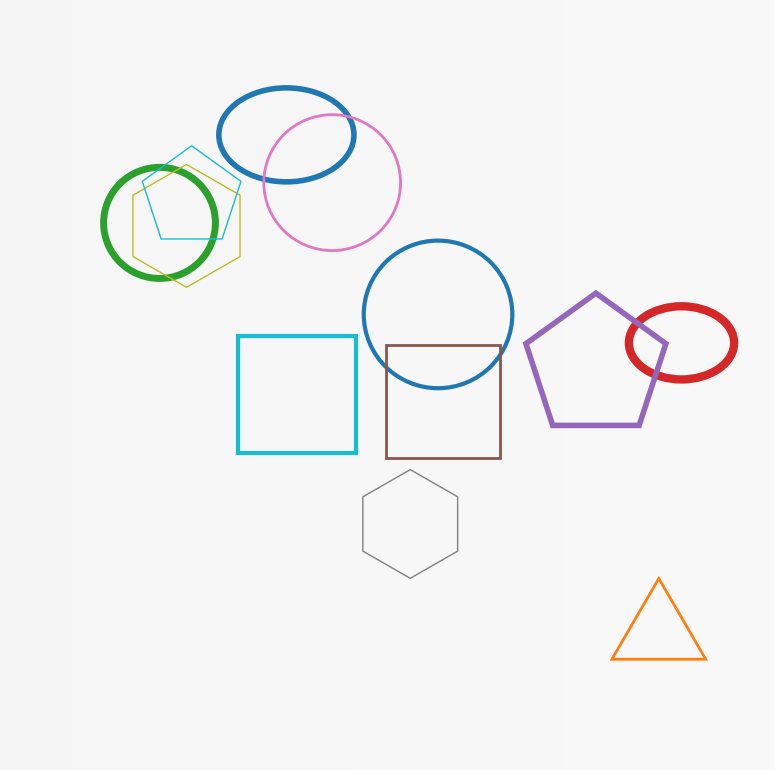[{"shape": "circle", "thickness": 1.5, "radius": 0.48, "center": [0.565, 0.592]}, {"shape": "oval", "thickness": 2, "radius": 0.44, "center": [0.37, 0.825]}, {"shape": "triangle", "thickness": 1, "radius": 0.35, "center": [0.85, 0.179]}, {"shape": "circle", "thickness": 2.5, "radius": 0.36, "center": [0.206, 0.711]}, {"shape": "oval", "thickness": 3, "radius": 0.34, "center": [0.879, 0.555]}, {"shape": "pentagon", "thickness": 2, "radius": 0.47, "center": [0.769, 0.524]}, {"shape": "square", "thickness": 1, "radius": 0.37, "center": [0.572, 0.478]}, {"shape": "circle", "thickness": 1, "radius": 0.44, "center": [0.429, 0.763]}, {"shape": "hexagon", "thickness": 0.5, "radius": 0.35, "center": [0.529, 0.32]}, {"shape": "hexagon", "thickness": 0.5, "radius": 0.4, "center": [0.241, 0.707]}, {"shape": "pentagon", "thickness": 0.5, "radius": 0.33, "center": [0.247, 0.744]}, {"shape": "square", "thickness": 1.5, "radius": 0.38, "center": [0.383, 0.488]}]